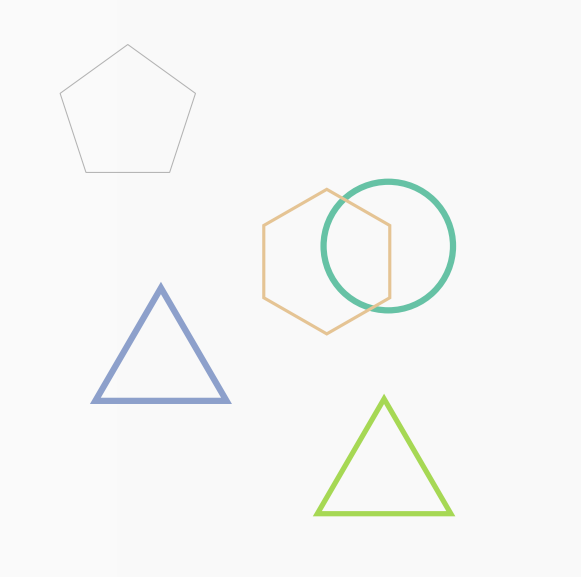[{"shape": "circle", "thickness": 3, "radius": 0.56, "center": [0.668, 0.573]}, {"shape": "triangle", "thickness": 3, "radius": 0.65, "center": [0.277, 0.37]}, {"shape": "triangle", "thickness": 2.5, "radius": 0.66, "center": [0.661, 0.176]}, {"shape": "hexagon", "thickness": 1.5, "radius": 0.63, "center": [0.562, 0.546]}, {"shape": "pentagon", "thickness": 0.5, "radius": 0.61, "center": [0.22, 0.8]}]